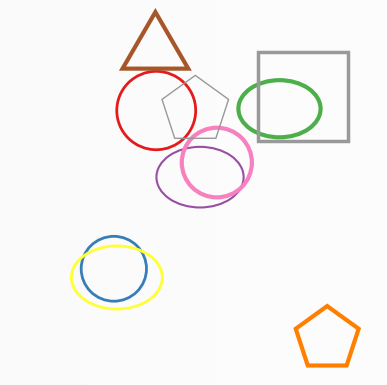[{"shape": "circle", "thickness": 2, "radius": 0.51, "center": [0.403, 0.713]}, {"shape": "circle", "thickness": 2, "radius": 0.42, "center": [0.294, 0.302]}, {"shape": "oval", "thickness": 3, "radius": 0.53, "center": [0.721, 0.718]}, {"shape": "oval", "thickness": 1.5, "radius": 0.56, "center": [0.516, 0.54]}, {"shape": "pentagon", "thickness": 3, "radius": 0.43, "center": [0.844, 0.12]}, {"shape": "oval", "thickness": 2, "radius": 0.59, "center": [0.302, 0.279]}, {"shape": "triangle", "thickness": 3, "radius": 0.49, "center": [0.401, 0.871]}, {"shape": "circle", "thickness": 3, "radius": 0.45, "center": [0.56, 0.578]}, {"shape": "square", "thickness": 2.5, "radius": 0.58, "center": [0.783, 0.75]}, {"shape": "pentagon", "thickness": 1, "radius": 0.45, "center": [0.504, 0.714]}]